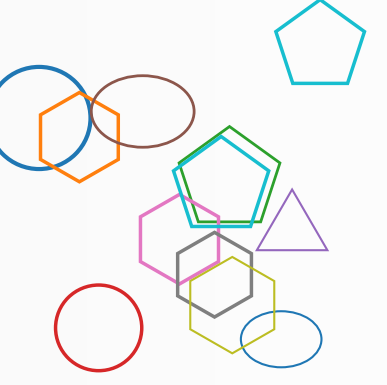[{"shape": "oval", "thickness": 1.5, "radius": 0.52, "center": [0.726, 0.119]}, {"shape": "circle", "thickness": 3, "radius": 0.66, "center": [0.101, 0.694]}, {"shape": "hexagon", "thickness": 2.5, "radius": 0.58, "center": [0.205, 0.644]}, {"shape": "pentagon", "thickness": 2, "radius": 0.68, "center": [0.592, 0.534]}, {"shape": "circle", "thickness": 2.5, "radius": 0.56, "center": [0.255, 0.148]}, {"shape": "triangle", "thickness": 1.5, "radius": 0.53, "center": [0.754, 0.403]}, {"shape": "oval", "thickness": 2, "radius": 0.66, "center": [0.368, 0.71]}, {"shape": "hexagon", "thickness": 2.5, "radius": 0.58, "center": [0.463, 0.379]}, {"shape": "hexagon", "thickness": 2.5, "radius": 0.55, "center": [0.554, 0.286]}, {"shape": "hexagon", "thickness": 1.5, "radius": 0.63, "center": [0.599, 0.207]}, {"shape": "pentagon", "thickness": 2.5, "radius": 0.65, "center": [0.571, 0.516]}, {"shape": "pentagon", "thickness": 2.5, "radius": 0.6, "center": [0.826, 0.881]}]